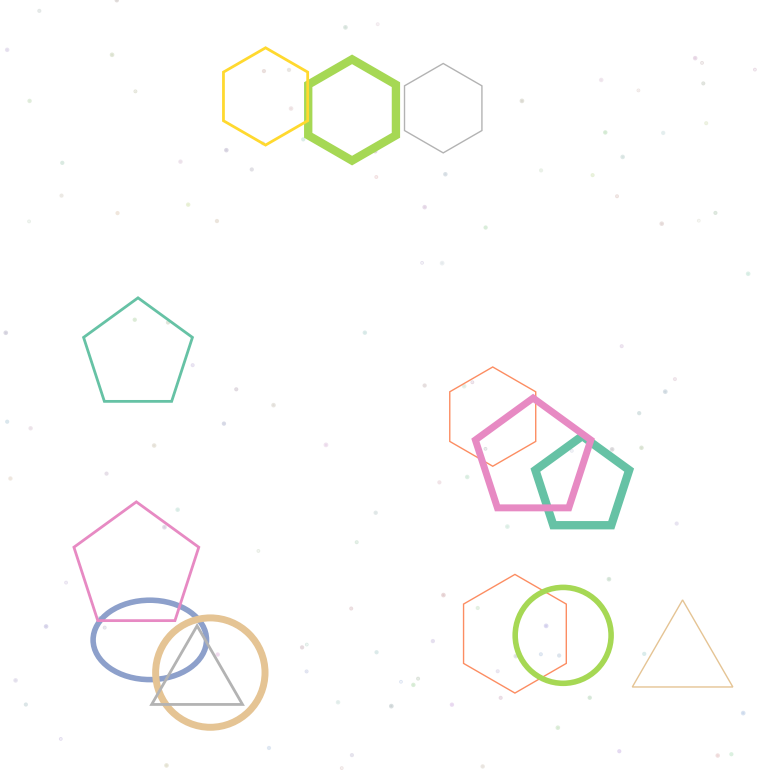[{"shape": "pentagon", "thickness": 3, "radius": 0.32, "center": [0.756, 0.37]}, {"shape": "pentagon", "thickness": 1, "radius": 0.37, "center": [0.179, 0.539]}, {"shape": "hexagon", "thickness": 0.5, "radius": 0.39, "center": [0.669, 0.177]}, {"shape": "hexagon", "thickness": 0.5, "radius": 0.32, "center": [0.64, 0.459]}, {"shape": "oval", "thickness": 2, "radius": 0.37, "center": [0.195, 0.169]}, {"shape": "pentagon", "thickness": 2.5, "radius": 0.39, "center": [0.692, 0.404]}, {"shape": "pentagon", "thickness": 1, "radius": 0.43, "center": [0.177, 0.263]}, {"shape": "circle", "thickness": 2, "radius": 0.31, "center": [0.731, 0.175]}, {"shape": "hexagon", "thickness": 3, "radius": 0.33, "center": [0.457, 0.857]}, {"shape": "hexagon", "thickness": 1, "radius": 0.32, "center": [0.345, 0.875]}, {"shape": "triangle", "thickness": 0.5, "radius": 0.38, "center": [0.886, 0.145]}, {"shape": "circle", "thickness": 2.5, "radius": 0.36, "center": [0.273, 0.127]}, {"shape": "triangle", "thickness": 1, "radius": 0.34, "center": [0.256, 0.119]}, {"shape": "hexagon", "thickness": 0.5, "radius": 0.29, "center": [0.576, 0.859]}]